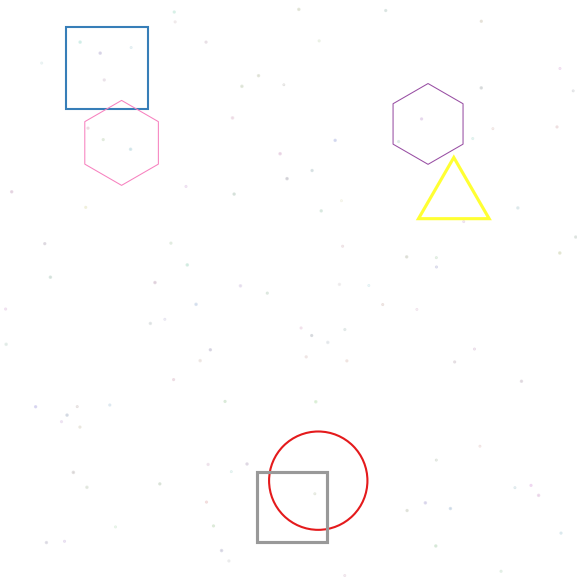[{"shape": "circle", "thickness": 1, "radius": 0.43, "center": [0.551, 0.167]}, {"shape": "square", "thickness": 1, "radius": 0.36, "center": [0.185, 0.881]}, {"shape": "hexagon", "thickness": 0.5, "radius": 0.35, "center": [0.741, 0.785]}, {"shape": "triangle", "thickness": 1.5, "radius": 0.35, "center": [0.786, 0.656]}, {"shape": "hexagon", "thickness": 0.5, "radius": 0.37, "center": [0.211, 0.752]}, {"shape": "square", "thickness": 1.5, "radius": 0.3, "center": [0.506, 0.121]}]